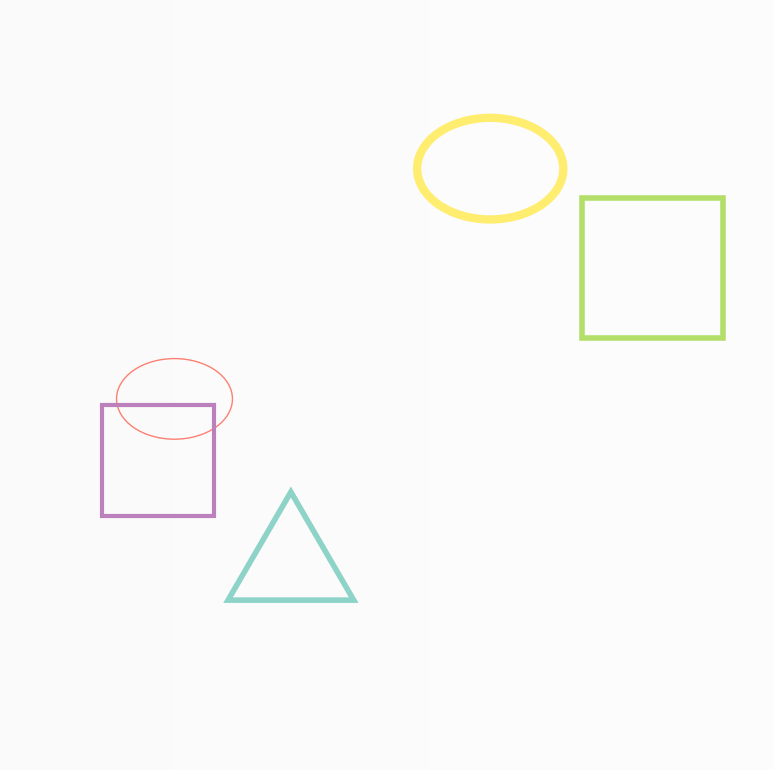[{"shape": "triangle", "thickness": 2, "radius": 0.47, "center": [0.375, 0.267]}, {"shape": "oval", "thickness": 0.5, "radius": 0.37, "center": [0.225, 0.482]}, {"shape": "square", "thickness": 2, "radius": 0.46, "center": [0.842, 0.652]}, {"shape": "square", "thickness": 1.5, "radius": 0.36, "center": [0.204, 0.402]}, {"shape": "oval", "thickness": 3, "radius": 0.47, "center": [0.633, 0.781]}]